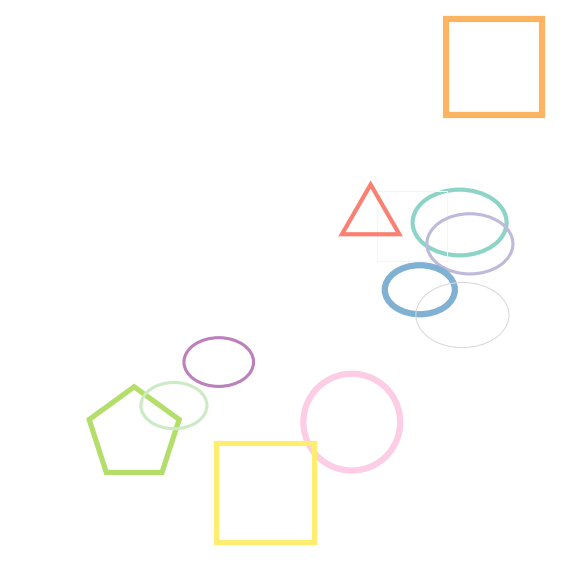[{"shape": "oval", "thickness": 2, "radius": 0.41, "center": [0.796, 0.614]}, {"shape": "square", "thickness": 0.5, "radius": 0.3, "center": [0.713, 0.607]}, {"shape": "oval", "thickness": 1.5, "radius": 0.37, "center": [0.814, 0.577]}, {"shape": "triangle", "thickness": 2, "radius": 0.29, "center": [0.642, 0.622]}, {"shape": "oval", "thickness": 3, "radius": 0.3, "center": [0.727, 0.497]}, {"shape": "square", "thickness": 3, "radius": 0.42, "center": [0.856, 0.884]}, {"shape": "pentagon", "thickness": 2.5, "radius": 0.41, "center": [0.232, 0.247]}, {"shape": "circle", "thickness": 3, "radius": 0.42, "center": [0.609, 0.268]}, {"shape": "oval", "thickness": 0.5, "radius": 0.4, "center": [0.801, 0.454]}, {"shape": "oval", "thickness": 1.5, "radius": 0.3, "center": [0.379, 0.372]}, {"shape": "oval", "thickness": 1.5, "radius": 0.29, "center": [0.301, 0.297]}, {"shape": "square", "thickness": 2.5, "radius": 0.43, "center": [0.459, 0.146]}]